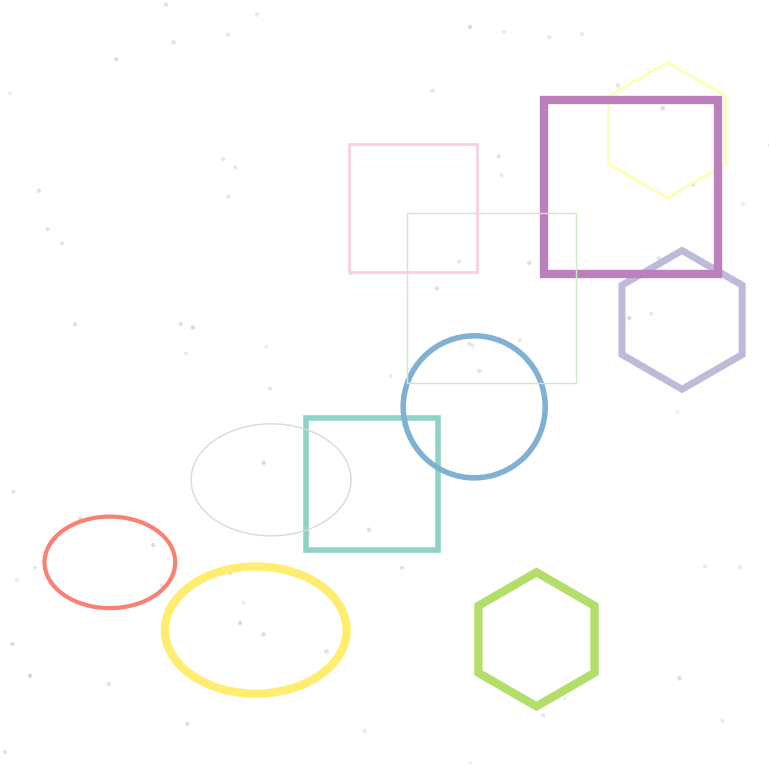[{"shape": "square", "thickness": 2, "radius": 0.43, "center": [0.484, 0.372]}, {"shape": "hexagon", "thickness": 1, "radius": 0.44, "center": [0.866, 0.831]}, {"shape": "hexagon", "thickness": 2.5, "radius": 0.45, "center": [0.886, 0.585]}, {"shape": "oval", "thickness": 1.5, "radius": 0.42, "center": [0.143, 0.27]}, {"shape": "circle", "thickness": 2, "radius": 0.46, "center": [0.616, 0.472]}, {"shape": "hexagon", "thickness": 3, "radius": 0.44, "center": [0.697, 0.17]}, {"shape": "square", "thickness": 1, "radius": 0.42, "center": [0.536, 0.729]}, {"shape": "oval", "thickness": 0.5, "radius": 0.52, "center": [0.352, 0.377]}, {"shape": "square", "thickness": 3, "radius": 0.56, "center": [0.82, 0.757]}, {"shape": "square", "thickness": 0.5, "radius": 0.55, "center": [0.639, 0.613]}, {"shape": "oval", "thickness": 3, "radius": 0.59, "center": [0.332, 0.182]}]